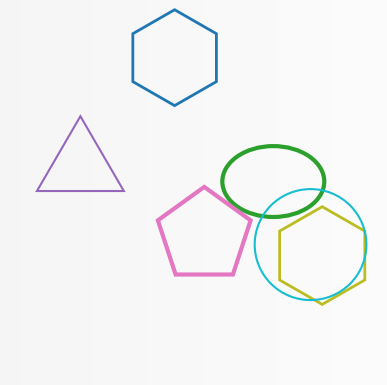[{"shape": "hexagon", "thickness": 2, "radius": 0.62, "center": [0.451, 0.85]}, {"shape": "oval", "thickness": 3, "radius": 0.66, "center": [0.705, 0.528]}, {"shape": "triangle", "thickness": 1.5, "radius": 0.65, "center": [0.207, 0.569]}, {"shape": "pentagon", "thickness": 3, "radius": 0.63, "center": [0.527, 0.389]}, {"shape": "hexagon", "thickness": 2, "radius": 0.63, "center": [0.832, 0.336]}, {"shape": "circle", "thickness": 1.5, "radius": 0.72, "center": [0.801, 0.365]}]